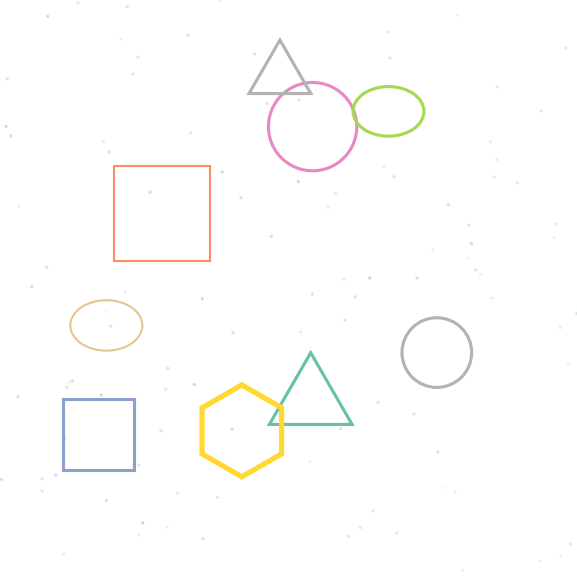[{"shape": "triangle", "thickness": 1.5, "radius": 0.41, "center": [0.538, 0.306]}, {"shape": "square", "thickness": 1, "radius": 0.41, "center": [0.28, 0.63]}, {"shape": "square", "thickness": 1.5, "radius": 0.3, "center": [0.171, 0.247]}, {"shape": "circle", "thickness": 1.5, "radius": 0.38, "center": [0.541, 0.78]}, {"shape": "oval", "thickness": 1.5, "radius": 0.31, "center": [0.673, 0.806]}, {"shape": "hexagon", "thickness": 2.5, "radius": 0.4, "center": [0.419, 0.253]}, {"shape": "oval", "thickness": 1, "radius": 0.31, "center": [0.184, 0.436]}, {"shape": "circle", "thickness": 1.5, "radius": 0.3, "center": [0.756, 0.389]}, {"shape": "triangle", "thickness": 1.5, "radius": 0.31, "center": [0.485, 0.868]}]